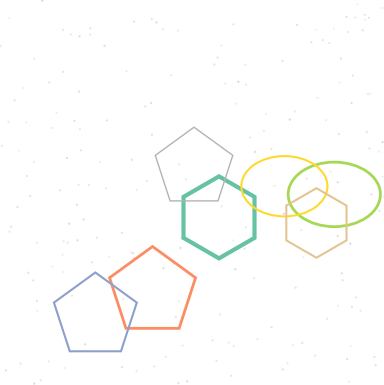[{"shape": "hexagon", "thickness": 3, "radius": 0.53, "center": [0.569, 0.435]}, {"shape": "pentagon", "thickness": 2, "radius": 0.59, "center": [0.396, 0.242]}, {"shape": "pentagon", "thickness": 1.5, "radius": 0.57, "center": [0.248, 0.179]}, {"shape": "oval", "thickness": 2, "radius": 0.6, "center": [0.868, 0.495]}, {"shape": "oval", "thickness": 1.5, "radius": 0.56, "center": [0.739, 0.516]}, {"shape": "hexagon", "thickness": 1.5, "radius": 0.45, "center": [0.822, 0.421]}, {"shape": "pentagon", "thickness": 1, "radius": 0.53, "center": [0.504, 0.564]}]